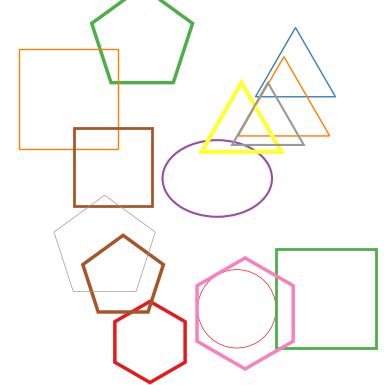[{"shape": "circle", "thickness": 0.5, "radius": 0.51, "center": [0.615, 0.198]}, {"shape": "hexagon", "thickness": 2.5, "radius": 0.53, "center": [0.39, 0.112]}, {"shape": "triangle", "thickness": 1, "radius": 0.6, "center": [0.767, 0.809]}, {"shape": "square", "thickness": 2, "radius": 0.65, "center": [0.847, 0.225]}, {"shape": "pentagon", "thickness": 2.5, "radius": 0.69, "center": [0.369, 0.897]}, {"shape": "oval", "thickness": 1.5, "radius": 0.71, "center": [0.564, 0.536]}, {"shape": "square", "thickness": 1, "radius": 0.65, "center": [0.178, 0.742]}, {"shape": "triangle", "thickness": 1, "radius": 0.69, "center": [0.737, 0.716]}, {"shape": "triangle", "thickness": 3, "radius": 0.6, "center": [0.627, 0.666]}, {"shape": "pentagon", "thickness": 2.5, "radius": 0.55, "center": [0.32, 0.279]}, {"shape": "square", "thickness": 2, "radius": 0.5, "center": [0.294, 0.566]}, {"shape": "hexagon", "thickness": 2.5, "radius": 0.72, "center": [0.637, 0.186]}, {"shape": "pentagon", "thickness": 0.5, "radius": 0.69, "center": [0.272, 0.354]}, {"shape": "triangle", "thickness": 1.5, "radius": 0.54, "center": [0.696, 0.677]}]